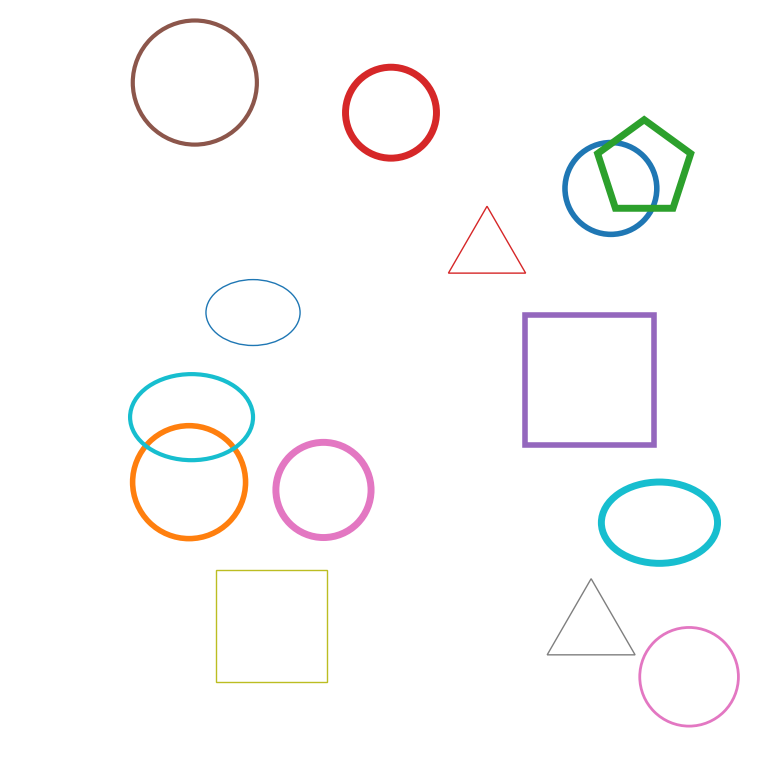[{"shape": "circle", "thickness": 2, "radius": 0.3, "center": [0.793, 0.755]}, {"shape": "oval", "thickness": 0.5, "radius": 0.31, "center": [0.329, 0.594]}, {"shape": "circle", "thickness": 2, "radius": 0.37, "center": [0.246, 0.374]}, {"shape": "pentagon", "thickness": 2.5, "radius": 0.32, "center": [0.837, 0.781]}, {"shape": "circle", "thickness": 2.5, "radius": 0.3, "center": [0.508, 0.854]}, {"shape": "triangle", "thickness": 0.5, "radius": 0.29, "center": [0.633, 0.674]}, {"shape": "square", "thickness": 2, "radius": 0.42, "center": [0.765, 0.506]}, {"shape": "circle", "thickness": 1.5, "radius": 0.4, "center": [0.253, 0.893]}, {"shape": "circle", "thickness": 1, "radius": 0.32, "center": [0.895, 0.121]}, {"shape": "circle", "thickness": 2.5, "radius": 0.31, "center": [0.42, 0.364]}, {"shape": "triangle", "thickness": 0.5, "radius": 0.33, "center": [0.768, 0.183]}, {"shape": "square", "thickness": 0.5, "radius": 0.36, "center": [0.352, 0.187]}, {"shape": "oval", "thickness": 2.5, "radius": 0.38, "center": [0.856, 0.321]}, {"shape": "oval", "thickness": 1.5, "radius": 0.4, "center": [0.249, 0.458]}]